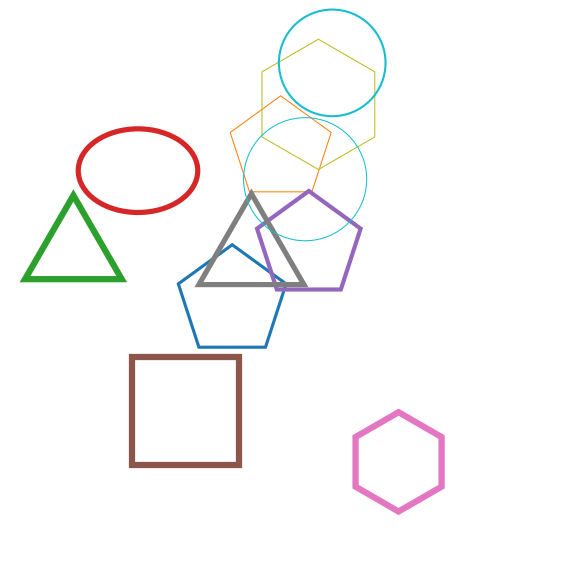[{"shape": "pentagon", "thickness": 1.5, "radius": 0.49, "center": [0.402, 0.477]}, {"shape": "pentagon", "thickness": 0.5, "radius": 0.46, "center": [0.486, 0.741]}, {"shape": "triangle", "thickness": 3, "radius": 0.48, "center": [0.127, 0.564]}, {"shape": "oval", "thickness": 2.5, "radius": 0.52, "center": [0.239, 0.704]}, {"shape": "pentagon", "thickness": 2, "radius": 0.47, "center": [0.535, 0.574]}, {"shape": "square", "thickness": 3, "radius": 0.47, "center": [0.322, 0.287]}, {"shape": "hexagon", "thickness": 3, "radius": 0.43, "center": [0.69, 0.199]}, {"shape": "triangle", "thickness": 2.5, "radius": 0.52, "center": [0.435, 0.559]}, {"shape": "hexagon", "thickness": 0.5, "radius": 0.56, "center": [0.551, 0.818]}, {"shape": "circle", "thickness": 0.5, "radius": 0.53, "center": [0.528, 0.689]}, {"shape": "circle", "thickness": 1, "radius": 0.46, "center": [0.575, 0.89]}]